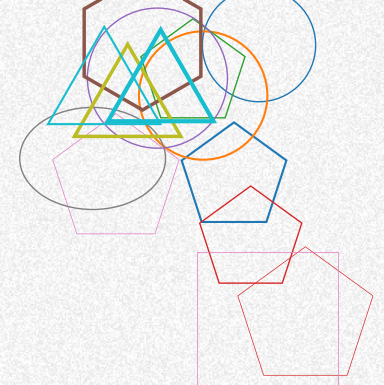[{"shape": "circle", "thickness": 1, "radius": 0.74, "center": [0.673, 0.883]}, {"shape": "pentagon", "thickness": 1.5, "radius": 0.71, "center": [0.608, 0.539]}, {"shape": "circle", "thickness": 1.5, "radius": 0.83, "center": [0.528, 0.752]}, {"shape": "pentagon", "thickness": 1, "radius": 0.71, "center": [0.501, 0.809]}, {"shape": "pentagon", "thickness": 0.5, "radius": 0.92, "center": [0.793, 0.174]}, {"shape": "pentagon", "thickness": 1, "radius": 0.7, "center": [0.651, 0.377]}, {"shape": "circle", "thickness": 1, "radius": 0.91, "center": [0.409, 0.797]}, {"shape": "hexagon", "thickness": 2.5, "radius": 0.87, "center": [0.37, 0.889]}, {"shape": "square", "thickness": 0.5, "radius": 0.91, "center": [0.694, 0.163]}, {"shape": "pentagon", "thickness": 0.5, "radius": 0.86, "center": [0.301, 0.532]}, {"shape": "oval", "thickness": 1, "radius": 0.95, "center": [0.241, 0.588]}, {"shape": "triangle", "thickness": 2.5, "radius": 0.8, "center": [0.332, 0.725]}, {"shape": "triangle", "thickness": 1.5, "radius": 0.84, "center": [0.271, 0.762]}, {"shape": "triangle", "thickness": 3, "radius": 0.79, "center": [0.417, 0.764]}]